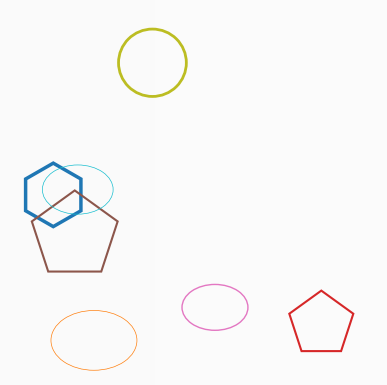[{"shape": "hexagon", "thickness": 2.5, "radius": 0.41, "center": [0.137, 0.494]}, {"shape": "oval", "thickness": 0.5, "radius": 0.55, "center": [0.242, 0.116]}, {"shape": "pentagon", "thickness": 1.5, "radius": 0.43, "center": [0.829, 0.158]}, {"shape": "pentagon", "thickness": 1.5, "radius": 0.58, "center": [0.193, 0.389]}, {"shape": "oval", "thickness": 1, "radius": 0.43, "center": [0.555, 0.202]}, {"shape": "circle", "thickness": 2, "radius": 0.44, "center": [0.393, 0.837]}, {"shape": "oval", "thickness": 0.5, "radius": 0.46, "center": [0.201, 0.508]}]